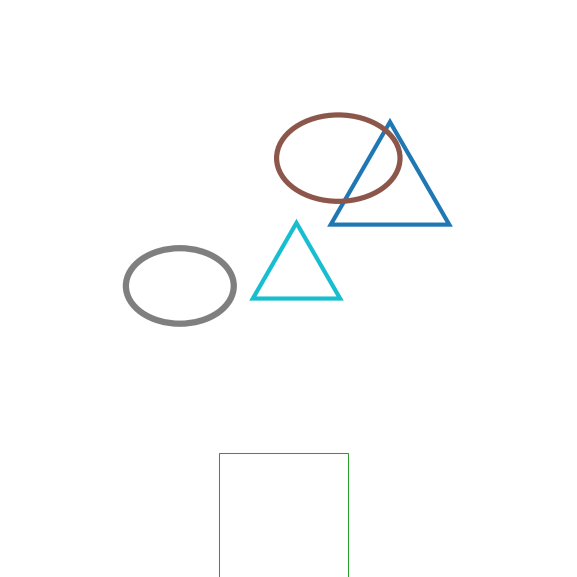[{"shape": "triangle", "thickness": 2, "radius": 0.59, "center": [0.675, 0.669]}, {"shape": "square", "thickness": 0.5, "radius": 0.56, "center": [0.491, 0.103]}, {"shape": "oval", "thickness": 2.5, "radius": 0.53, "center": [0.586, 0.725]}, {"shape": "oval", "thickness": 3, "radius": 0.47, "center": [0.311, 0.504]}, {"shape": "triangle", "thickness": 2, "radius": 0.44, "center": [0.513, 0.526]}]